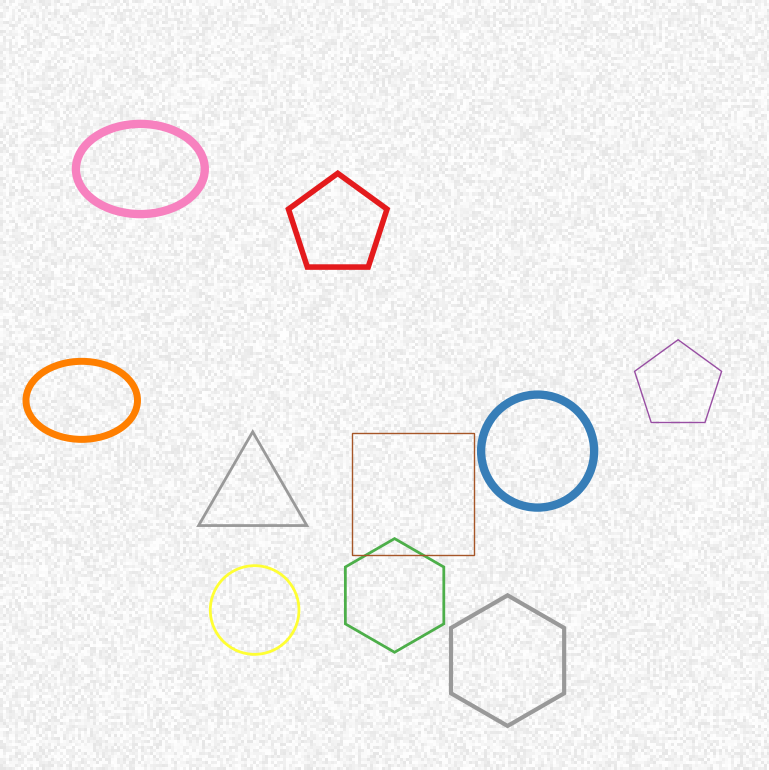[{"shape": "pentagon", "thickness": 2, "radius": 0.34, "center": [0.439, 0.708]}, {"shape": "circle", "thickness": 3, "radius": 0.37, "center": [0.698, 0.414]}, {"shape": "hexagon", "thickness": 1, "radius": 0.37, "center": [0.512, 0.227]}, {"shape": "pentagon", "thickness": 0.5, "radius": 0.3, "center": [0.881, 0.499]}, {"shape": "oval", "thickness": 2.5, "radius": 0.36, "center": [0.106, 0.48]}, {"shape": "circle", "thickness": 1, "radius": 0.29, "center": [0.331, 0.208]}, {"shape": "square", "thickness": 0.5, "radius": 0.39, "center": [0.536, 0.359]}, {"shape": "oval", "thickness": 3, "radius": 0.42, "center": [0.182, 0.781]}, {"shape": "triangle", "thickness": 1, "radius": 0.41, "center": [0.328, 0.358]}, {"shape": "hexagon", "thickness": 1.5, "radius": 0.42, "center": [0.659, 0.142]}]